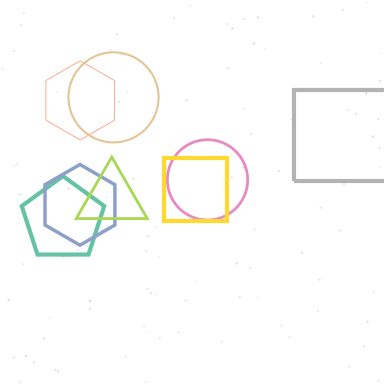[{"shape": "pentagon", "thickness": 3, "radius": 0.56, "center": [0.164, 0.43]}, {"shape": "hexagon", "thickness": 0.5, "radius": 0.51, "center": [0.208, 0.739]}, {"shape": "hexagon", "thickness": 2.5, "radius": 0.52, "center": [0.208, 0.468]}, {"shape": "circle", "thickness": 2, "radius": 0.52, "center": [0.539, 0.533]}, {"shape": "triangle", "thickness": 2, "radius": 0.53, "center": [0.29, 0.486]}, {"shape": "square", "thickness": 3, "radius": 0.41, "center": [0.507, 0.507]}, {"shape": "circle", "thickness": 1.5, "radius": 0.59, "center": [0.295, 0.747]}, {"shape": "square", "thickness": 3, "radius": 0.6, "center": [0.883, 0.648]}]